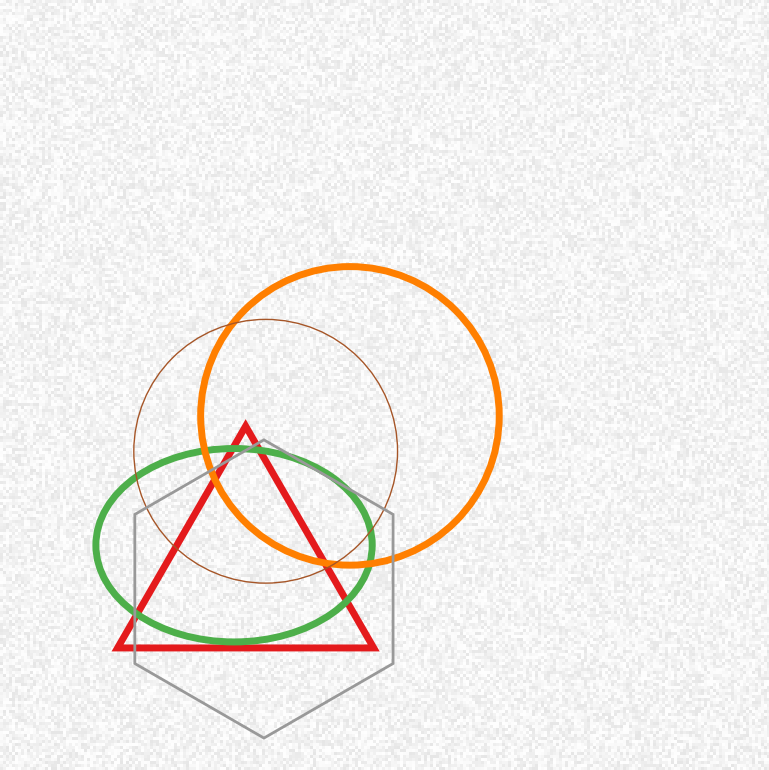[{"shape": "triangle", "thickness": 2.5, "radius": 0.96, "center": [0.319, 0.255]}, {"shape": "oval", "thickness": 2.5, "radius": 0.9, "center": [0.304, 0.292]}, {"shape": "circle", "thickness": 2.5, "radius": 0.97, "center": [0.454, 0.46]}, {"shape": "circle", "thickness": 0.5, "radius": 0.86, "center": [0.345, 0.414]}, {"shape": "hexagon", "thickness": 1, "radius": 0.97, "center": [0.343, 0.235]}]